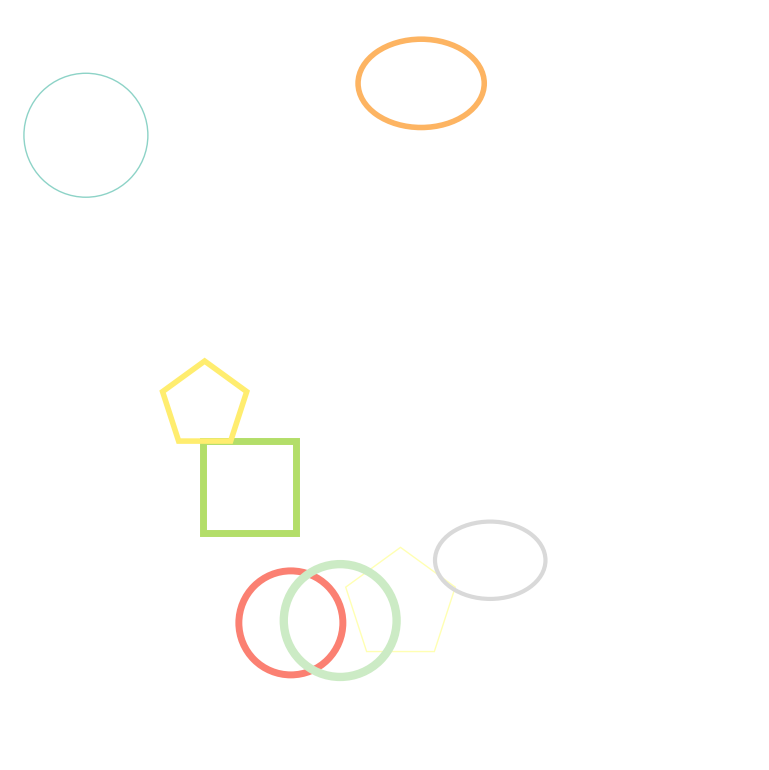[{"shape": "circle", "thickness": 0.5, "radius": 0.4, "center": [0.112, 0.824]}, {"shape": "pentagon", "thickness": 0.5, "radius": 0.37, "center": [0.52, 0.214]}, {"shape": "circle", "thickness": 2.5, "radius": 0.34, "center": [0.378, 0.191]}, {"shape": "oval", "thickness": 2, "radius": 0.41, "center": [0.547, 0.892]}, {"shape": "square", "thickness": 2.5, "radius": 0.3, "center": [0.324, 0.367]}, {"shape": "oval", "thickness": 1.5, "radius": 0.36, "center": [0.637, 0.272]}, {"shape": "circle", "thickness": 3, "radius": 0.37, "center": [0.442, 0.194]}, {"shape": "pentagon", "thickness": 2, "radius": 0.29, "center": [0.266, 0.474]}]